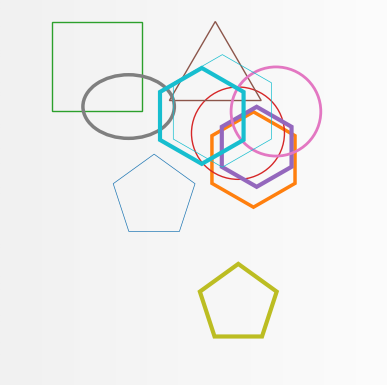[{"shape": "pentagon", "thickness": 0.5, "radius": 0.56, "center": [0.398, 0.489]}, {"shape": "hexagon", "thickness": 2.5, "radius": 0.62, "center": [0.654, 0.586]}, {"shape": "square", "thickness": 1, "radius": 0.58, "center": [0.25, 0.828]}, {"shape": "circle", "thickness": 1, "radius": 0.6, "center": [0.614, 0.654]}, {"shape": "hexagon", "thickness": 3, "radius": 0.52, "center": [0.662, 0.619]}, {"shape": "triangle", "thickness": 1, "radius": 0.68, "center": [0.556, 0.807]}, {"shape": "circle", "thickness": 2, "radius": 0.58, "center": [0.712, 0.71]}, {"shape": "oval", "thickness": 2.5, "radius": 0.59, "center": [0.332, 0.723]}, {"shape": "pentagon", "thickness": 3, "radius": 0.52, "center": [0.615, 0.21]}, {"shape": "hexagon", "thickness": 0.5, "radius": 0.73, "center": [0.574, 0.712]}, {"shape": "hexagon", "thickness": 3, "radius": 0.62, "center": [0.521, 0.699]}]